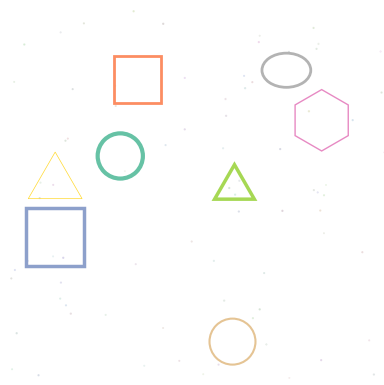[{"shape": "circle", "thickness": 3, "radius": 0.29, "center": [0.312, 0.595]}, {"shape": "square", "thickness": 2, "radius": 0.31, "center": [0.358, 0.794]}, {"shape": "square", "thickness": 2.5, "radius": 0.38, "center": [0.142, 0.384]}, {"shape": "hexagon", "thickness": 1, "radius": 0.4, "center": [0.836, 0.688]}, {"shape": "triangle", "thickness": 2.5, "radius": 0.3, "center": [0.609, 0.513]}, {"shape": "triangle", "thickness": 0.5, "radius": 0.4, "center": [0.143, 0.524]}, {"shape": "circle", "thickness": 1.5, "radius": 0.3, "center": [0.604, 0.113]}, {"shape": "oval", "thickness": 2, "radius": 0.32, "center": [0.744, 0.818]}]